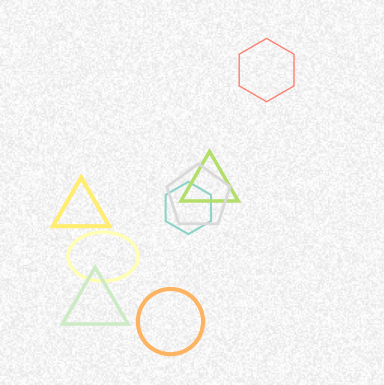[{"shape": "hexagon", "thickness": 1.5, "radius": 0.34, "center": [0.489, 0.46]}, {"shape": "oval", "thickness": 2.5, "radius": 0.46, "center": [0.268, 0.333]}, {"shape": "hexagon", "thickness": 1, "radius": 0.41, "center": [0.692, 0.818]}, {"shape": "circle", "thickness": 3, "radius": 0.42, "center": [0.443, 0.165]}, {"shape": "triangle", "thickness": 2.5, "radius": 0.43, "center": [0.544, 0.521]}, {"shape": "pentagon", "thickness": 2, "radius": 0.43, "center": [0.516, 0.489]}, {"shape": "triangle", "thickness": 2.5, "radius": 0.49, "center": [0.247, 0.208]}, {"shape": "triangle", "thickness": 3, "radius": 0.42, "center": [0.211, 0.455]}]